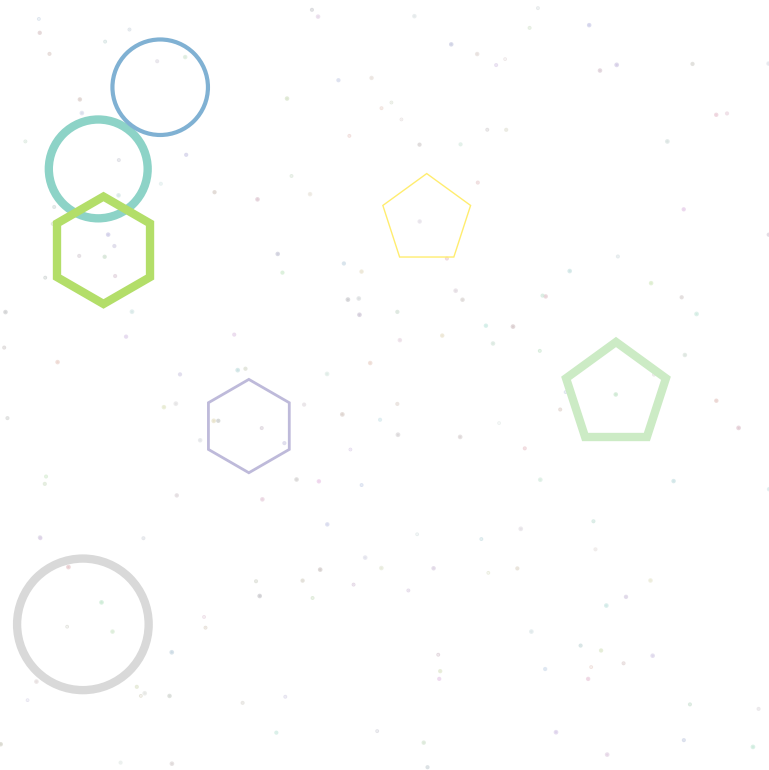[{"shape": "circle", "thickness": 3, "radius": 0.32, "center": [0.128, 0.781]}, {"shape": "hexagon", "thickness": 1, "radius": 0.3, "center": [0.323, 0.447]}, {"shape": "circle", "thickness": 1.5, "radius": 0.31, "center": [0.208, 0.887]}, {"shape": "hexagon", "thickness": 3, "radius": 0.35, "center": [0.134, 0.675]}, {"shape": "circle", "thickness": 3, "radius": 0.43, "center": [0.108, 0.189]}, {"shape": "pentagon", "thickness": 3, "radius": 0.34, "center": [0.8, 0.488]}, {"shape": "pentagon", "thickness": 0.5, "radius": 0.3, "center": [0.554, 0.715]}]